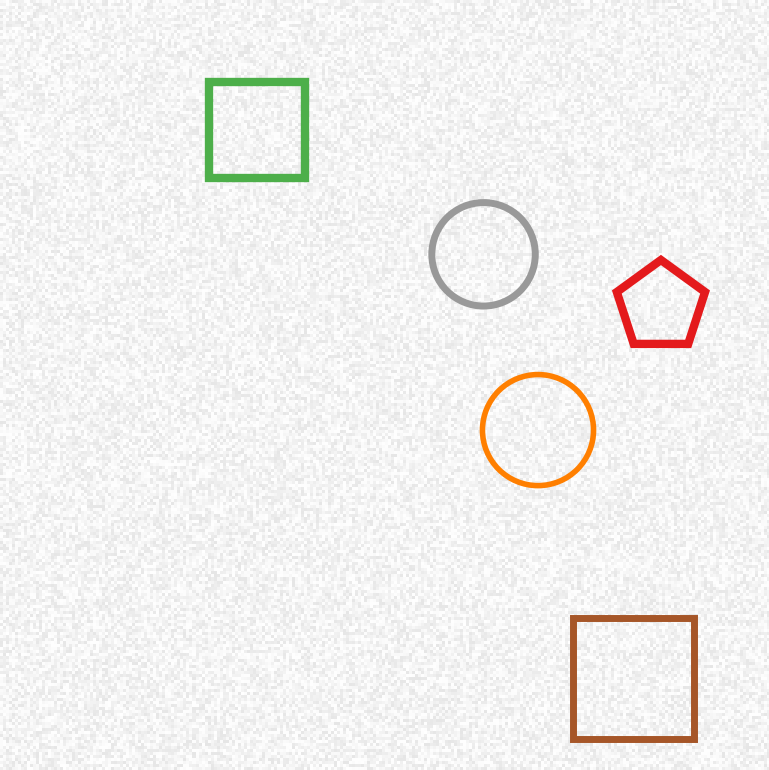[{"shape": "pentagon", "thickness": 3, "radius": 0.3, "center": [0.858, 0.602]}, {"shape": "square", "thickness": 3, "radius": 0.31, "center": [0.334, 0.831]}, {"shape": "circle", "thickness": 2, "radius": 0.36, "center": [0.699, 0.441]}, {"shape": "square", "thickness": 2.5, "radius": 0.39, "center": [0.822, 0.119]}, {"shape": "circle", "thickness": 2.5, "radius": 0.34, "center": [0.628, 0.67]}]